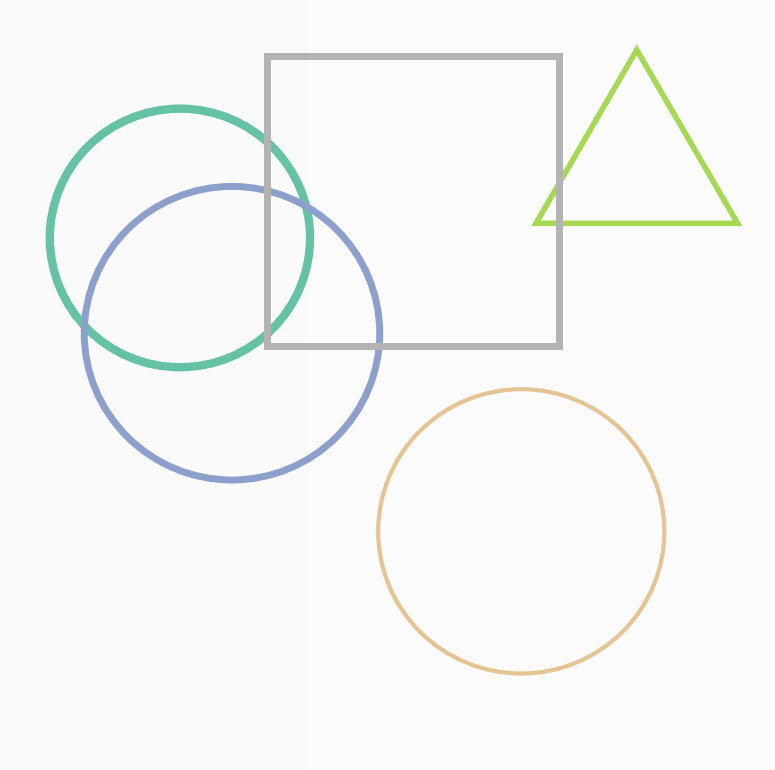[{"shape": "circle", "thickness": 3, "radius": 0.84, "center": [0.232, 0.691]}, {"shape": "circle", "thickness": 2.5, "radius": 0.95, "center": [0.299, 0.567]}, {"shape": "triangle", "thickness": 2, "radius": 0.75, "center": [0.822, 0.785]}, {"shape": "circle", "thickness": 1.5, "radius": 0.92, "center": [0.673, 0.31]}, {"shape": "square", "thickness": 2.5, "radius": 0.94, "center": [0.533, 0.739]}]